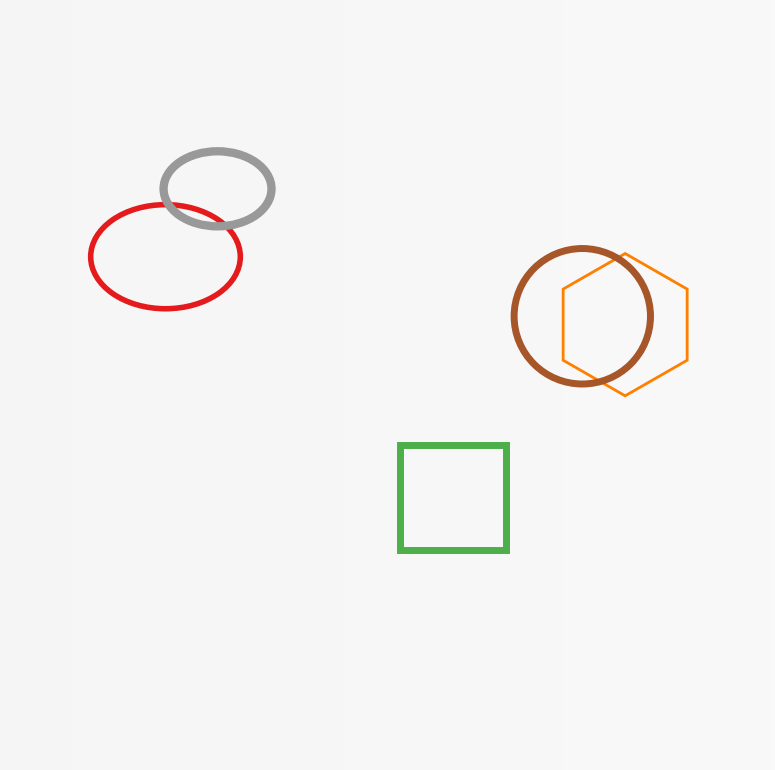[{"shape": "oval", "thickness": 2, "radius": 0.48, "center": [0.214, 0.667]}, {"shape": "square", "thickness": 2.5, "radius": 0.34, "center": [0.584, 0.354]}, {"shape": "hexagon", "thickness": 1, "radius": 0.46, "center": [0.807, 0.578]}, {"shape": "circle", "thickness": 2.5, "radius": 0.44, "center": [0.751, 0.589]}, {"shape": "oval", "thickness": 3, "radius": 0.35, "center": [0.281, 0.755]}]